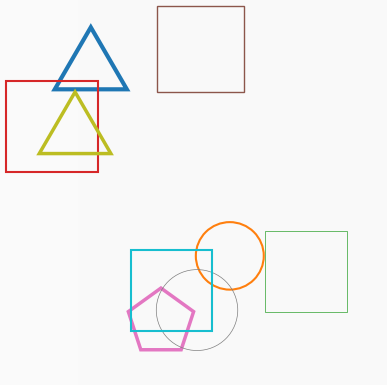[{"shape": "triangle", "thickness": 3, "radius": 0.54, "center": [0.234, 0.822]}, {"shape": "circle", "thickness": 1.5, "radius": 0.44, "center": [0.593, 0.335]}, {"shape": "square", "thickness": 0.5, "radius": 0.53, "center": [0.79, 0.295]}, {"shape": "square", "thickness": 1.5, "radius": 0.59, "center": [0.135, 0.672]}, {"shape": "square", "thickness": 1, "radius": 0.56, "center": [0.518, 0.873]}, {"shape": "pentagon", "thickness": 2.5, "radius": 0.44, "center": [0.415, 0.163]}, {"shape": "circle", "thickness": 0.5, "radius": 0.53, "center": [0.508, 0.195]}, {"shape": "triangle", "thickness": 2.5, "radius": 0.53, "center": [0.194, 0.654]}, {"shape": "square", "thickness": 1.5, "radius": 0.52, "center": [0.443, 0.246]}]